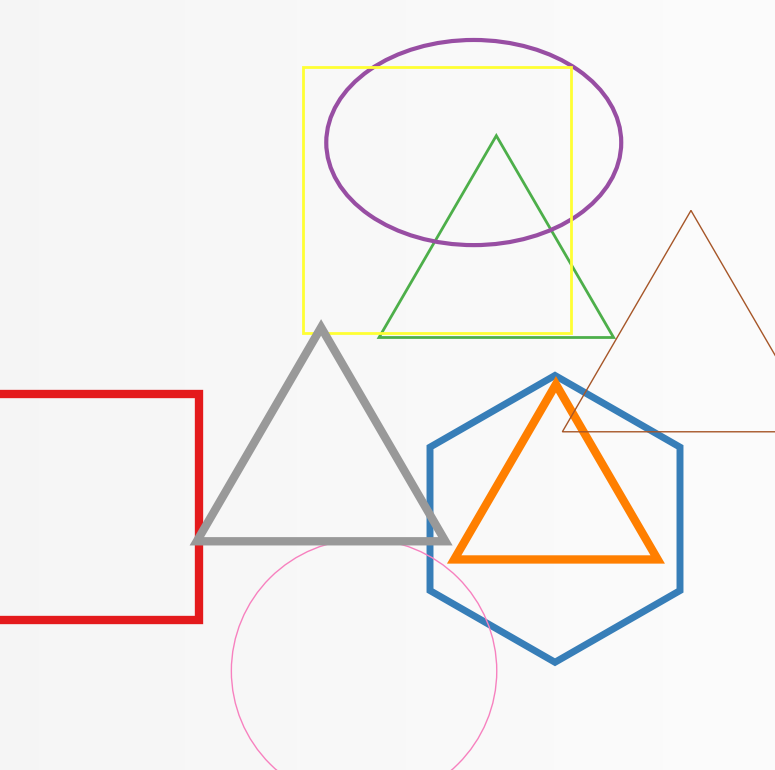[{"shape": "square", "thickness": 3, "radius": 0.73, "center": [0.111, 0.341]}, {"shape": "hexagon", "thickness": 2.5, "radius": 0.93, "center": [0.716, 0.326]}, {"shape": "triangle", "thickness": 1, "radius": 0.87, "center": [0.64, 0.649]}, {"shape": "oval", "thickness": 1.5, "radius": 0.95, "center": [0.611, 0.815]}, {"shape": "triangle", "thickness": 3, "radius": 0.76, "center": [0.717, 0.349]}, {"shape": "square", "thickness": 1, "radius": 0.86, "center": [0.564, 0.74]}, {"shape": "triangle", "thickness": 0.5, "radius": 0.96, "center": [0.892, 0.535]}, {"shape": "circle", "thickness": 0.5, "radius": 0.86, "center": [0.47, 0.129]}, {"shape": "triangle", "thickness": 3, "radius": 0.93, "center": [0.414, 0.39]}]